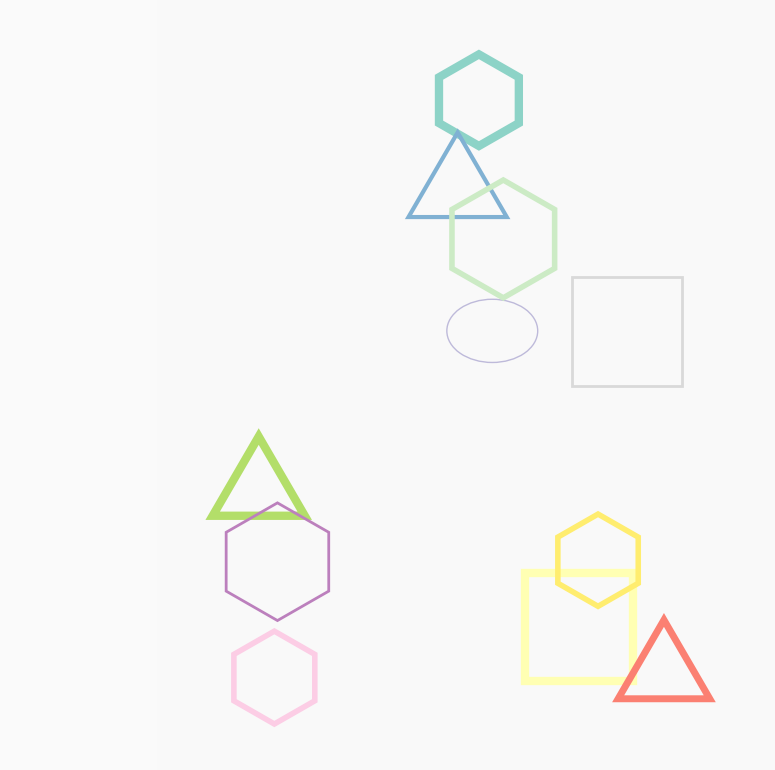[{"shape": "hexagon", "thickness": 3, "radius": 0.3, "center": [0.618, 0.87]}, {"shape": "square", "thickness": 3, "radius": 0.35, "center": [0.747, 0.185]}, {"shape": "oval", "thickness": 0.5, "radius": 0.29, "center": [0.635, 0.57]}, {"shape": "triangle", "thickness": 2.5, "radius": 0.34, "center": [0.857, 0.127]}, {"shape": "triangle", "thickness": 1.5, "radius": 0.37, "center": [0.591, 0.755]}, {"shape": "triangle", "thickness": 3, "radius": 0.34, "center": [0.334, 0.364]}, {"shape": "hexagon", "thickness": 2, "radius": 0.3, "center": [0.354, 0.12]}, {"shape": "square", "thickness": 1, "radius": 0.35, "center": [0.809, 0.57]}, {"shape": "hexagon", "thickness": 1, "radius": 0.38, "center": [0.358, 0.271]}, {"shape": "hexagon", "thickness": 2, "radius": 0.38, "center": [0.649, 0.69]}, {"shape": "hexagon", "thickness": 2, "radius": 0.3, "center": [0.772, 0.272]}]